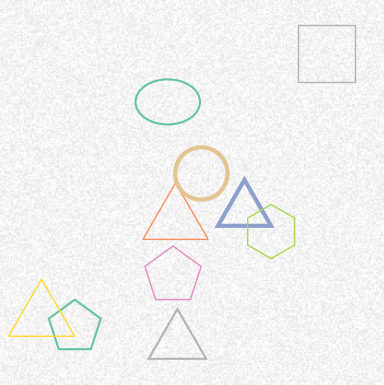[{"shape": "oval", "thickness": 1.5, "radius": 0.42, "center": [0.436, 0.735]}, {"shape": "pentagon", "thickness": 1.5, "radius": 0.36, "center": [0.194, 0.151]}, {"shape": "triangle", "thickness": 1, "radius": 0.49, "center": [0.456, 0.427]}, {"shape": "triangle", "thickness": 3, "radius": 0.4, "center": [0.635, 0.453]}, {"shape": "pentagon", "thickness": 1, "radius": 0.38, "center": [0.449, 0.284]}, {"shape": "hexagon", "thickness": 1, "radius": 0.35, "center": [0.704, 0.399]}, {"shape": "triangle", "thickness": 1, "radius": 0.5, "center": [0.108, 0.176]}, {"shape": "circle", "thickness": 3, "radius": 0.34, "center": [0.523, 0.549]}, {"shape": "triangle", "thickness": 1.5, "radius": 0.43, "center": [0.461, 0.111]}, {"shape": "square", "thickness": 1, "radius": 0.37, "center": [0.847, 0.861]}]